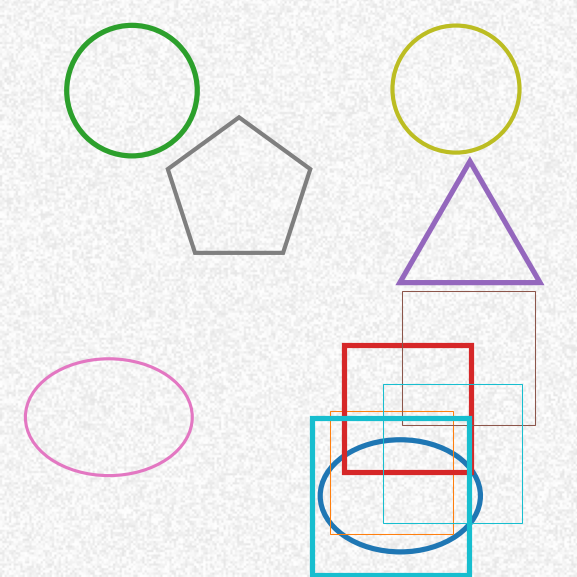[{"shape": "oval", "thickness": 2.5, "radius": 0.69, "center": [0.693, 0.141]}, {"shape": "square", "thickness": 0.5, "radius": 0.53, "center": [0.678, 0.181]}, {"shape": "circle", "thickness": 2.5, "radius": 0.57, "center": [0.229, 0.842]}, {"shape": "square", "thickness": 2.5, "radius": 0.55, "center": [0.706, 0.292]}, {"shape": "triangle", "thickness": 2.5, "radius": 0.7, "center": [0.814, 0.58]}, {"shape": "square", "thickness": 0.5, "radius": 0.58, "center": [0.811, 0.379]}, {"shape": "oval", "thickness": 1.5, "radius": 0.72, "center": [0.188, 0.277]}, {"shape": "pentagon", "thickness": 2, "radius": 0.65, "center": [0.414, 0.666]}, {"shape": "circle", "thickness": 2, "radius": 0.55, "center": [0.79, 0.845]}, {"shape": "square", "thickness": 2.5, "radius": 0.68, "center": [0.677, 0.139]}, {"shape": "square", "thickness": 0.5, "radius": 0.6, "center": [0.784, 0.214]}]